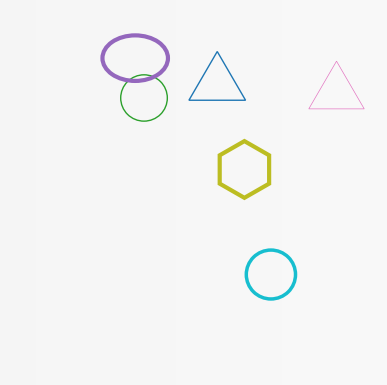[{"shape": "triangle", "thickness": 1, "radius": 0.42, "center": [0.561, 0.782]}, {"shape": "circle", "thickness": 1, "radius": 0.3, "center": [0.372, 0.746]}, {"shape": "oval", "thickness": 3, "radius": 0.42, "center": [0.349, 0.849]}, {"shape": "triangle", "thickness": 0.5, "radius": 0.41, "center": [0.868, 0.759]}, {"shape": "hexagon", "thickness": 3, "radius": 0.37, "center": [0.631, 0.56]}, {"shape": "circle", "thickness": 2.5, "radius": 0.32, "center": [0.699, 0.287]}]